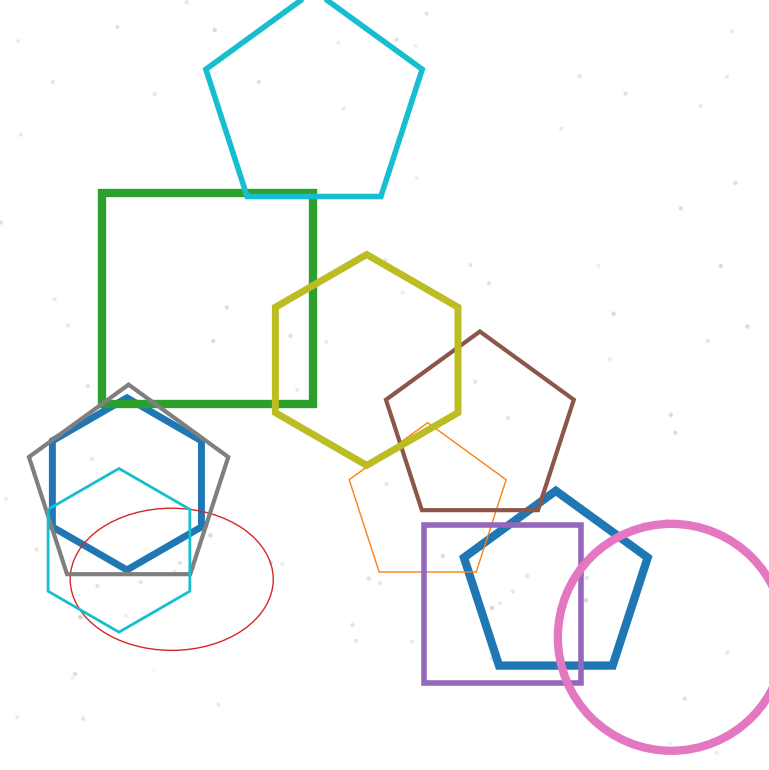[{"shape": "hexagon", "thickness": 2.5, "radius": 0.56, "center": [0.165, 0.372]}, {"shape": "pentagon", "thickness": 3, "radius": 0.63, "center": [0.722, 0.237]}, {"shape": "pentagon", "thickness": 0.5, "radius": 0.54, "center": [0.555, 0.344]}, {"shape": "square", "thickness": 3, "radius": 0.69, "center": [0.269, 0.613]}, {"shape": "oval", "thickness": 0.5, "radius": 0.66, "center": [0.223, 0.248]}, {"shape": "square", "thickness": 2, "radius": 0.51, "center": [0.653, 0.215]}, {"shape": "pentagon", "thickness": 1.5, "radius": 0.64, "center": [0.623, 0.441]}, {"shape": "circle", "thickness": 3, "radius": 0.74, "center": [0.872, 0.172]}, {"shape": "pentagon", "thickness": 1.5, "radius": 0.68, "center": [0.167, 0.364]}, {"shape": "hexagon", "thickness": 2.5, "radius": 0.68, "center": [0.476, 0.533]}, {"shape": "pentagon", "thickness": 2, "radius": 0.74, "center": [0.408, 0.864]}, {"shape": "hexagon", "thickness": 1, "radius": 0.53, "center": [0.155, 0.285]}]